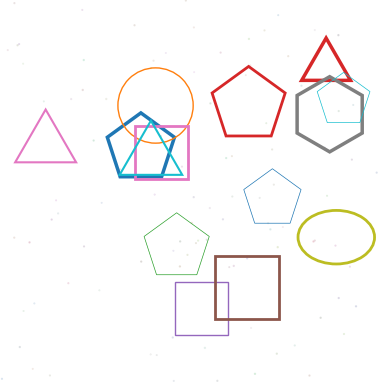[{"shape": "pentagon", "thickness": 2.5, "radius": 0.46, "center": [0.366, 0.615]}, {"shape": "pentagon", "thickness": 0.5, "radius": 0.39, "center": [0.708, 0.484]}, {"shape": "circle", "thickness": 1, "radius": 0.49, "center": [0.404, 0.726]}, {"shape": "pentagon", "thickness": 0.5, "radius": 0.44, "center": [0.459, 0.358]}, {"shape": "pentagon", "thickness": 2, "radius": 0.5, "center": [0.646, 0.728]}, {"shape": "triangle", "thickness": 2.5, "radius": 0.37, "center": [0.847, 0.828]}, {"shape": "square", "thickness": 1, "radius": 0.34, "center": [0.524, 0.199]}, {"shape": "square", "thickness": 2, "radius": 0.41, "center": [0.642, 0.253]}, {"shape": "triangle", "thickness": 1.5, "radius": 0.46, "center": [0.119, 0.624]}, {"shape": "square", "thickness": 2, "radius": 0.35, "center": [0.419, 0.603]}, {"shape": "hexagon", "thickness": 2.5, "radius": 0.49, "center": [0.856, 0.703]}, {"shape": "oval", "thickness": 2, "radius": 0.5, "center": [0.873, 0.384]}, {"shape": "triangle", "thickness": 1.5, "radius": 0.47, "center": [0.392, 0.593]}, {"shape": "pentagon", "thickness": 0.5, "radius": 0.36, "center": [0.892, 0.74]}]